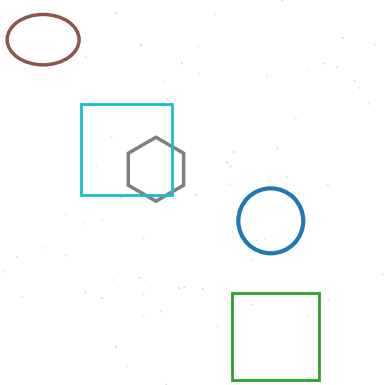[{"shape": "circle", "thickness": 3, "radius": 0.42, "center": [0.703, 0.426]}, {"shape": "square", "thickness": 2, "radius": 0.56, "center": [0.716, 0.126]}, {"shape": "oval", "thickness": 2.5, "radius": 0.47, "center": [0.112, 0.897]}, {"shape": "hexagon", "thickness": 2.5, "radius": 0.42, "center": [0.405, 0.56]}, {"shape": "square", "thickness": 2, "radius": 0.59, "center": [0.329, 0.611]}]